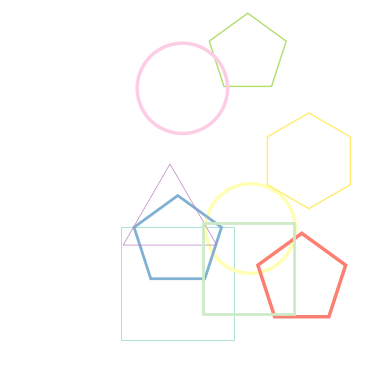[{"shape": "square", "thickness": 0.5, "radius": 0.73, "center": [0.461, 0.264]}, {"shape": "circle", "thickness": 2.5, "radius": 0.58, "center": [0.651, 0.406]}, {"shape": "pentagon", "thickness": 2.5, "radius": 0.6, "center": [0.784, 0.274]}, {"shape": "pentagon", "thickness": 2, "radius": 0.6, "center": [0.462, 0.373]}, {"shape": "pentagon", "thickness": 1, "radius": 0.53, "center": [0.643, 0.861]}, {"shape": "circle", "thickness": 2.5, "radius": 0.59, "center": [0.474, 0.771]}, {"shape": "triangle", "thickness": 0.5, "radius": 0.7, "center": [0.442, 0.434]}, {"shape": "square", "thickness": 2, "radius": 0.59, "center": [0.644, 0.303]}, {"shape": "hexagon", "thickness": 1, "radius": 0.62, "center": [0.802, 0.582]}]